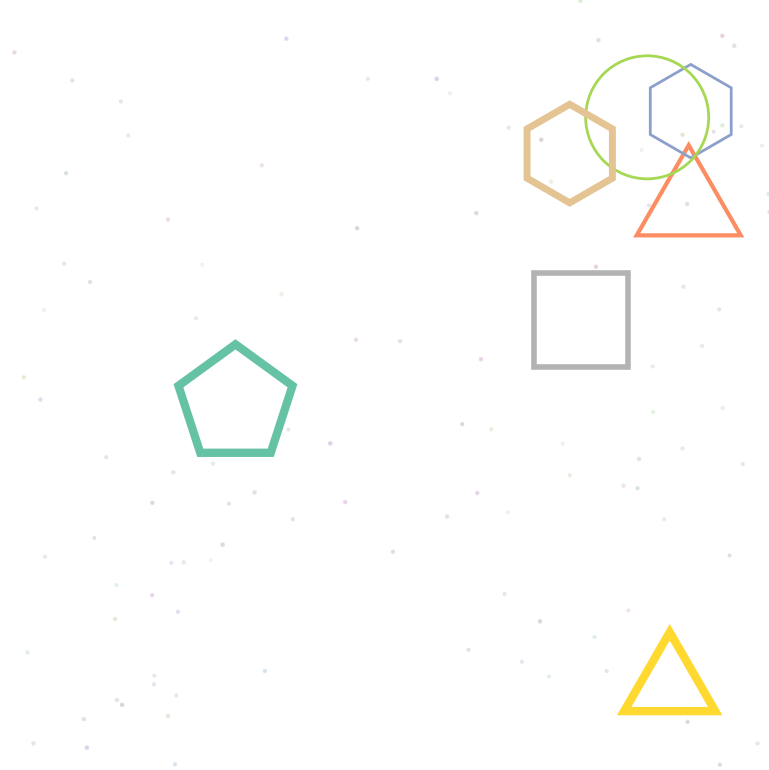[{"shape": "pentagon", "thickness": 3, "radius": 0.39, "center": [0.306, 0.475]}, {"shape": "triangle", "thickness": 1.5, "radius": 0.39, "center": [0.894, 0.733]}, {"shape": "hexagon", "thickness": 1, "radius": 0.3, "center": [0.897, 0.856]}, {"shape": "circle", "thickness": 1, "radius": 0.4, "center": [0.84, 0.848]}, {"shape": "triangle", "thickness": 3, "radius": 0.34, "center": [0.87, 0.111]}, {"shape": "hexagon", "thickness": 2.5, "radius": 0.32, "center": [0.74, 0.801]}, {"shape": "square", "thickness": 2, "radius": 0.31, "center": [0.755, 0.585]}]